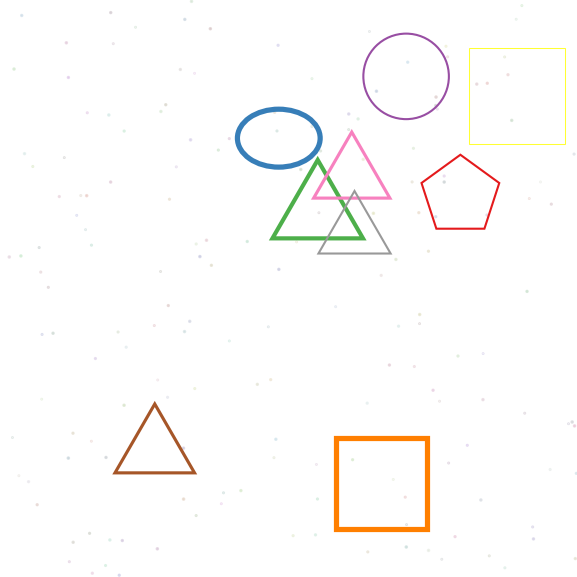[{"shape": "pentagon", "thickness": 1, "radius": 0.35, "center": [0.797, 0.66]}, {"shape": "oval", "thickness": 2.5, "radius": 0.36, "center": [0.483, 0.76]}, {"shape": "triangle", "thickness": 2, "radius": 0.45, "center": [0.55, 0.632]}, {"shape": "circle", "thickness": 1, "radius": 0.37, "center": [0.703, 0.867]}, {"shape": "square", "thickness": 2.5, "radius": 0.4, "center": [0.661, 0.162]}, {"shape": "square", "thickness": 0.5, "radius": 0.42, "center": [0.896, 0.833]}, {"shape": "triangle", "thickness": 1.5, "radius": 0.4, "center": [0.268, 0.22]}, {"shape": "triangle", "thickness": 1.5, "radius": 0.38, "center": [0.609, 0.694]}, {"shape": "triangle", "thickness": 1, "radius": 0.36, "center": [0.614, 0.596]}]